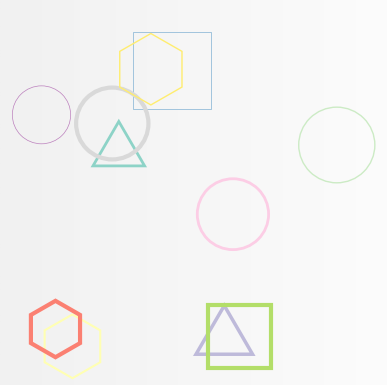[{"shape": "triangle", "thickness": 2, "radius": 0.38, "center": [0.307, 0.608]}, {"shape": "hexagon", "thickness": 1.5, "radius": 0.41, "center": [0.187, 0.101]}, {"shape": "triangle", "thickness": 2.5, "radius": 0.42, "center": [0.579, 0.122]}, {"shape": "hexagon", "thickness": 3, "radius": 0.37, "center": [0.143, 0.145]}, {"shape": "square", "thickness": 0.5, "radius": 0.5, "center": [0.443, 0.818]}, {"shape": "square", "thickness": 3, "radius": 0.41, "center": [0.617, 0.125]}, {"shape": "circle", "thickness": 2, "radius": 0.46, "center": [0.601, 0.444]}, {"shape": "circle", "thickness": 3, "radius": 0.47, "center": [0.29, 0.679]}, {"shape": "circle", "thickness": 0.5, "radius": 0.38, "center": [0.107, 0.702]}, {"shape": "circle", "thickness": 1, "radius": 0.49, "center": [0.869, 0.623]}, {"shape": "hexagon", "thickness": 1, "radius": 0.46, "center": [0.389, 0.82]}]